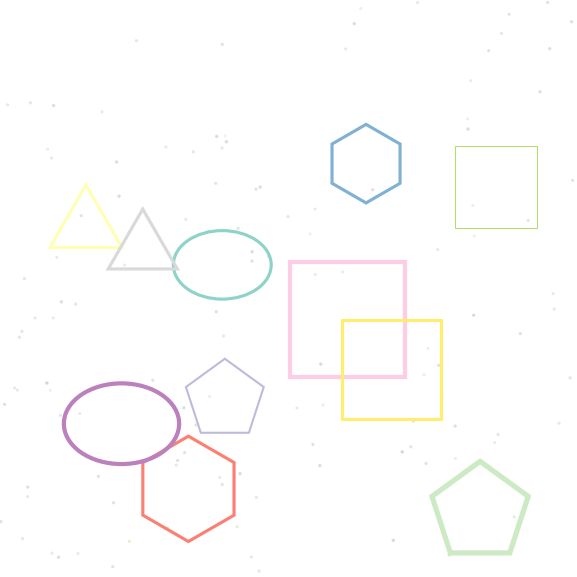[{"shape": "oval", "thickness": 1.5, "radius": 0.42, "center": [0.385, 0.54]}, {"shape": "triangle", "thickness": 1.5, "radius": 0.36, "center": [0.149, 0.607]}, {"shape": "pentagon", "thickness": 1, "radius": 0.35, "center": [0.389, 0.307]}, {"shape": "hexagon", "thickness": 1.5, "radius": 0.46, "center": [0.326, 0.153]}, {"shape": "hexagon", "thickness": 1.5, "radius": 0.34, "center": [0.634, 0.716]}, {"shape": "square", "thickness": 0.5, "radius": 0.36, "center": [0.859, 0.676]}, {"shape": "square", "thickness": 2, "radius": 0.5, "center": [0.602, 0.446]}, {"shape": "triangle", "thickness": 1.5, "radius": 0.35, "center": [0.247, 0.568]}, {"shape": "oval", "thickness": 2, "radius": 0.5, "center": [0.21, 0.265]}, {"shape": "pentagon", "thickness": 2.5, "radius": 0.44, "center": [0.831, 0.113]}, {"shape": "square", "thickness": 1.5, "radius": 0.43, "center": [0.678, 0.359]}]